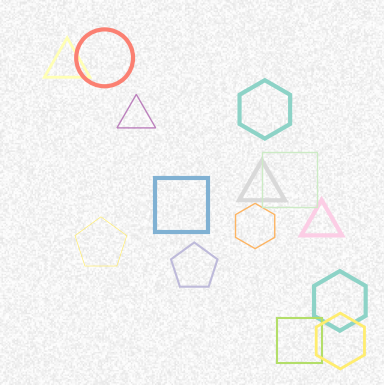[{"shape": "hexagon", "thickness": 3, "radius": 0.39, "center": [0.883, 0.219]}, {"shape": "hexagon", "thickness": 3, "radius": 0.38, "center": [0.688, 0.716]}, {"shape": "triangle", "thickness": 2, "radius": 0.34, "center": [0.174, 0.834]}, {"shape": "pentagon", "thickness": 1.5, "radius": 0.32, "center": [0.505, 0.307]}, {"shape": "circle", "thickness": 3, "radius": 0.37, "center": [0.272, 0.85]}, {"shape": "square", "thickness": 3, "radius": 0.35, "center": [0.471, 0.468]}, {"shape": "hexagon", "thickness": 1, "radius": 0.29, "center": [0.663, 0.413]}, {"shape": "square", "thickness": 1.5, "radius": 0.29, "center": [0.779, 0.116]}, {"shape": "triangle", "thickness": 3, "radius": 0.31, "center": [0.835, 0.419]}, {"shape": "triangle", "thickness": 3, "radius": 0.35, "center": [0.68, 0.514]}, {"shape": "triangle", "thickness": 1, "radius": 0.29, "center": [0.354, 0.697]}, {"shape": "square", "thickness": 1, "radius": 0.36, "center": [0.752, 0.534]}, {"shape": "hexagon", "thickness": 2, "radius": 0.36, "center": [0.884, 0.114]}, {"shape": "pentagon", "thickness": 0.5, "radius": 0.35, "center": [0.262, 0.366]}]